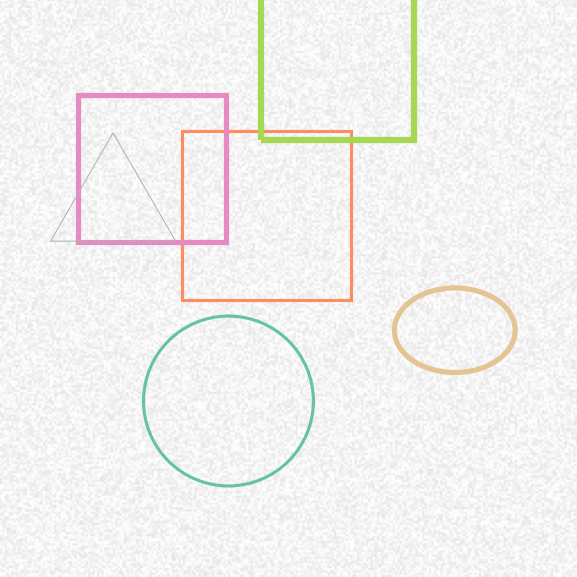[{"shape": "circle", "thickness": 1.5, "radius": 0.74, "center": [0.396, 0.305]}, {"shape": "square", "thickness": 1.5, "radius": 0.73, "center": [0.461, 0.626]}, {"shape": "square", "thickness": 2.5, "radius": 0.64, "center": [0.263, 0.707]}, {"shape": "square", "thickness": 3, "radius": 0.66, "center": [0.584, 0.888]}, {"shape": "oval", "thickness": 2.5, "radius": 0.52, "center": [0.788, 0.427]}, {"shape": "triangle", "thickness": 0.5, "radius": 0.62, "center": [0.196, 0.644]}]